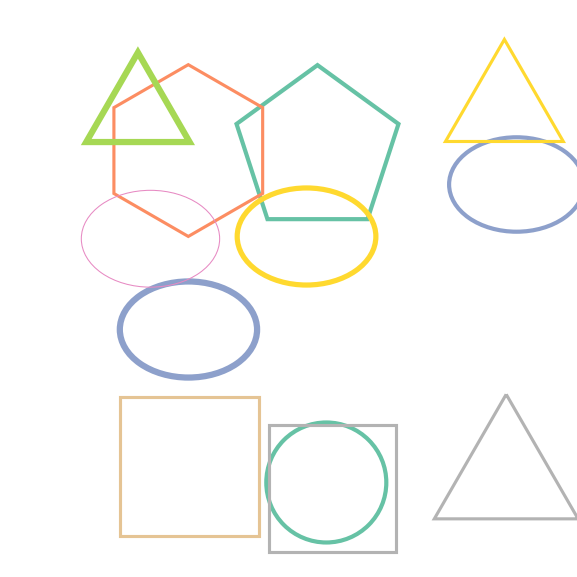[{"shape": "circle", "thickness": 2, "radius": 0.52, "center": [0.565, 0.164]}, {"shape": "pentagon", "thickness": 2, "radius": 0.74, "center": [0.55, 0.739]}, {"shape": "hexagon", "thickness": 1.5, "radius": 0.74, "center": [0.326, 0.738]}, {"shape": "oval", "thickness": 2, "radius": 0.58, "center": [0.894, 0.68]}, {"shape": "oval", "thickness": 3, "radius": 0.59, "center": [0.326, 0.429]}, {"shape": "oval", "thickness": 0.5, "radius": 0.6, "center": [0.261, 0.586]}, {"shape": "triangle", "thickness": 3, "radius": 0.52, "center": [0.239, 0.805]}, {"shape": "triangle", "thickness": 1.5, "radius": 0.59, "center": [0.873, 0.813]}, {"shape": "oval", "thickness": 2.5, "radius": 0.6, "center": [0.531, 0.59]}, {"shape": "square", "thickness": 1.5, "radius": 0.6, "center": [0.328, 0.192]}, {"shape": "square", "thickness": 1.5, "radius": 0.55, "center": [0.576, 0.154]}, {"shape": "triangle", "thickness": 1.5, "radius": 0.72, "center": [0.877, 0.173]}]